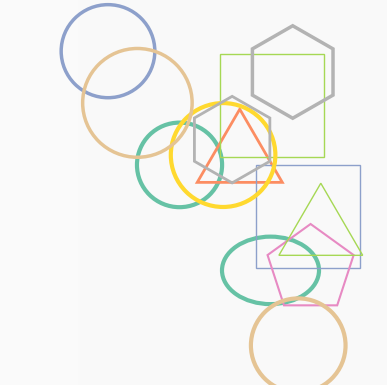[{"shape": "oval", "thickness": 3, "radius": 0.63, "center": [0.698, 0.298]}, {"shape": "circle", "thickness": 3, "radius": 0.55, "center": [0.463, 0.572]}, {"shape": "triangle", "thickness": 2, "radius": 0.63, "center": [0.619, 0.59]}, {"shape": "square", "thickness": 1, "radius": 0.67, "center": [0.795, 0.438]}, {"shape": "circle", "thickness": 2.5, "radius": 0.6, "center": [0.279, 0.867]}, {"shape": "pentagon", "thickness": 1.5, "radius": 0.58, "center": [0.802, 0.301]}, {"shape": "square", "thickness": 1, "radius": 0.67, "center": [0.701, 0.726]}, {"shape": "triangle", "thickness": 1, "radius": 0.62, "center": [0.828, 0.399]}, {"shape": "circle", "thickness": 3, "radius": 0.67, "center": [0.576, 0.597]}, {"shape": "circle", "thickness": 3, "radius": 0.61, "center": [0.77, 0.103]}, {"shape": "circle", "thickness": 2.5, "radius": 0.71, "center": [0.355, 0.733]}, {"shape": "hexagon", "thickness": 2.5, "radius": 0.6, "center": [0.755, 0.813]}, {"shape": "hexagon", "thickness": 2, "radius": 0.56, "center": [0.599, 0.637]}]